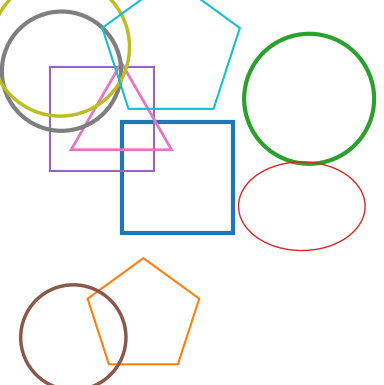[{"shape": "square", "thickness": 3, "radius": 0.72, "center": [0.462, 0.539]}, {"shape": "pentagon", "thickness": 1.5, "radius": 0.76, "center": [0.373, 0.177]}, {"shape": "circle", "thickness": 3, "radius": 0.84, "center": [0.803, 0.743]}, {"shape": "oval", "thickness": 1, "radius": 0.82, "center": [0.784, 0.464]}, {"shape": "square", "thickness": 1.5, "radius": 0.67, "center": [0.266, 0.69]}, {"shape": "circle", "thickness": 2.5, "radius": 0.68, "center": [0.19, 0.124]}, {"shape": "triangle", "thickness": 2, "radius": 0.75, "center": [0.315, 0.686]}, {"shape": "circle", "thickness": 3, "radius": 0.77, "center": [0.16, 0.815]}, {"shape": "circle", "thickness": 2.5, "radius": 0.9, "center": [0.157, 0.878]}, {"shape": "pentagon", "thickness": 1.5, "radius": 0.94, "center": [0.444, 0.869]}]